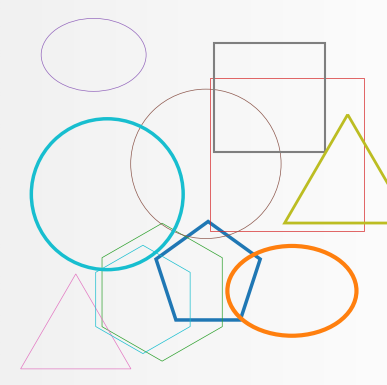[{"shape": "pentagon", "thickness": 2.5, "radius": 0.71, "center": [0.537, 0.283]}, {"shape": "oval", "thickness": 3, "radius": 0.83, "center": [0.753, 0.245]}, {"shape": "hexagon", "thickness": 0.5, "radius": 0.9, "center": [0.418, 0.241]}, {"shape": "square", "thickness": 0.5, "radius": 0.99, "center": [0.74, 0.598]}, {"shape": "oval", "thickness": 0.5, "radius": 0.68, "center": [0.242, 0.858]}, {"shape": "circle", "thickness": 0.5, "radius": 0.97, "center": [0.531, 0.574]}, {"shape": "triangle", "thickness": 0.5, "radius": 0.82, "center": [0.196, 0.124]}, {"shape": "square", "thickness": 1.5, "radius": 0.71, "center": [0.695, 0.747]}, {"shape": "triangle", "thickness": 2, "radius": 0.94, "center": [0.897, 0.515]}, {"shape": "hexagon", "thickness": 0.5, "radius": 0.7, "center": [0.369, 0.222]}, {"shape": "circle", "thickness": 2.5, "radius": 0.98, "center": [0.277, 0.496]}]